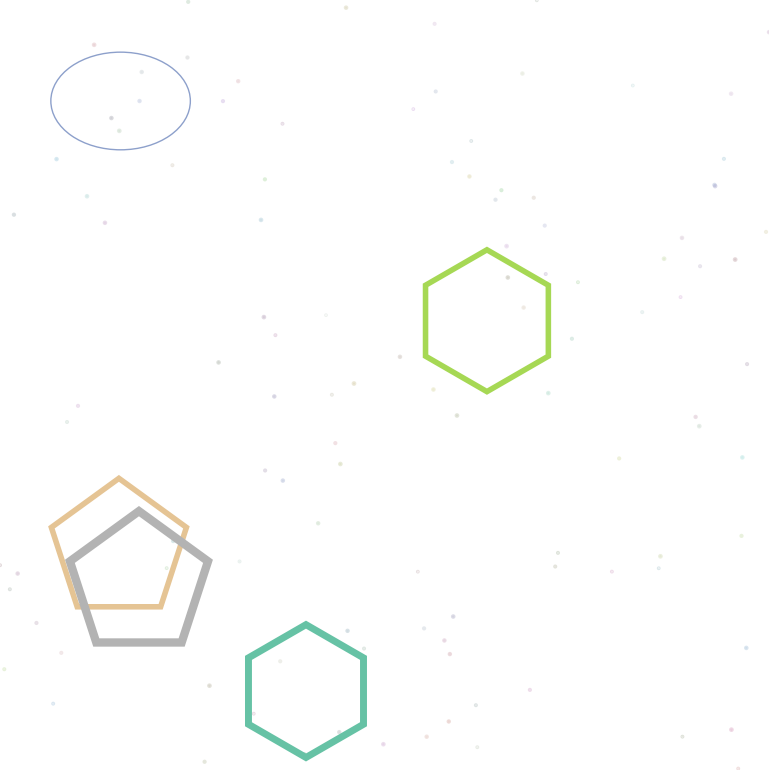[{"shape": "hexagon", "thickness": 2.5, "radius": 0.43, "center": [0.397, 0.103]}, {"shape": "oval", "thickness": 0.5, "radius": 0.45, "center": [0.157, 0.869]}, {"shape": "hexagon", "thickness": 2, "radius": 0.46, "center": [0.632, 0.583]}, {"shape": "pentagon", "thickness": 2, "radius": 0.46, "center": [0.154, 0.287]}, {"shape": "pentagon", "thickness": 3, "radius": 0.47, "center": [0.18, 0.242]}]